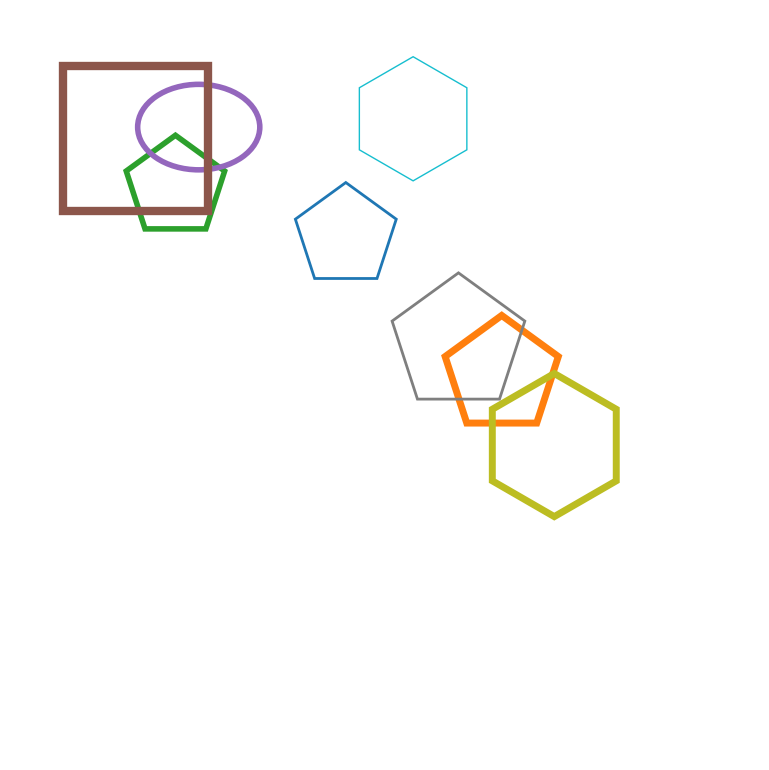[{"shape": "pentagon", "thickness": 1, "radius": 0.34, "center": [0.449, 0.694]}, {"shape": "pentagon", "thickness": 2.5, "radius": 0.39, "center": [0.652, 0.513]}, {"shape": "pentagon", "thickness": 2, "radius": 0.34, "center": [0.228, 0.757]}, {"shape": "oval", "thickness": 2, "radius": 0.4, "center": [0.258, 0.835]}, {"shape": "square", "thickness": 3, "radius": 0.47, "center": [0.176, 0.82]}, {"shape": "pentagon", "thickness": 1, "radius": 0.45, "center": [0.595, 0.555]}, {"shape": "hexagon", "thickness": 2.5, "radius": 0.46, "center": [0.72, 0.422]}, {"shape": "hexagon", "thickness": 0.5, "radius": 0.4, "center": [0.537, 0.846]}]